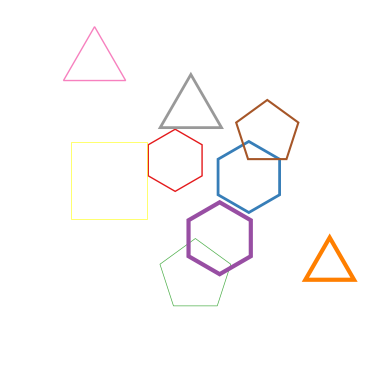[{"shape": "hexagon", "thickness": 1, "radius": 0.4, "center": [0.455, 0.584]}, {"shape": "hexagon", "thickness": 2, "radius": 0.46, "center": [0.646, 0.54]}, {"shape": "pentagon", "thickness": 0.5, "radius": 0.48, "center": [0.507, 0.284]}, {"shape": "hexagon", "thickness": 3, "radius": 0.47, "center": [0.571, 0.381]}, {"shape": "triangle", "thickness": 3, "radius": 0.37, "center": [0.856, 0.31]}, {"shape": "square", "thickness": 0.5, "radius": 0.5, "center": [0.283, 0.531]}, {"shape": "pentagon", "thickness": 1.5, "radius": 0.42, "center": [0.694, 0.655]}, {"shape": "triangle", "thickness": 1, "radius": 0.47, "center": [0.246, 0.837]}, {"shape": "triangle", "thickness": 2, "radius": 0.46, "center": [0.496, 0.714]}]